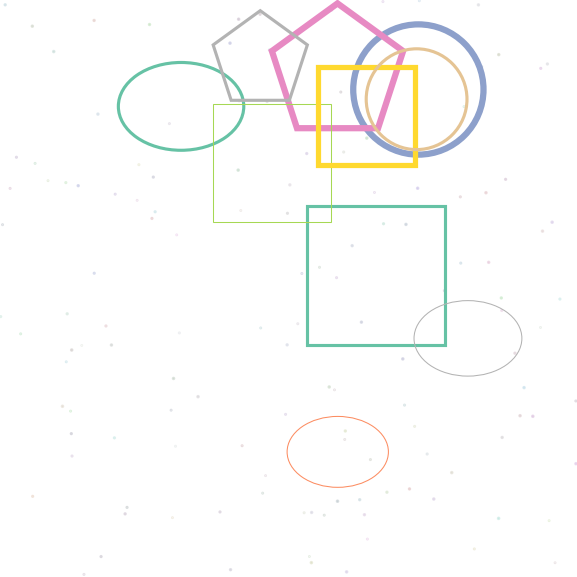[{"shape": "oval", "thickness": 1.5, "radius": 0.54, "center": [0.314, 0.815]}, {"shape": "square", "thickness": 1.5, "radius": 0.6, "center": [0.651, 0.522]}, {"shape": "oval", "thickness": 0.5, "radius": 0.44, "center": [0.585, 0.217]}, {"shape": "circle", "thickness": 3, "radius": 0.56, "center": [0.724, 0.844]}, {"shape": "pentagon", "thickness": 3, "radius": 0.6, "center": [0.584, 0.874]}, {"shape": "square", "thickness": 0.5, "radius": 0.51, "center": [0.47, 0.716]}, {"shape": "square", "thickness": 2.5, "radius": 0.42, "center": [0.635, 0.798]}, {"shape": "circle", "thickness": 1.5, "radius": 0.44, "center": [0.721, 0.827]}, {"shape": "oval", "thickness": 0.5, "radius": 0.47, "center": [0.81, 0.413]}, {"shape": "pentagon", "thickness": 1.5, "radius": 0.43, "center": [0.451, 0.895]}]